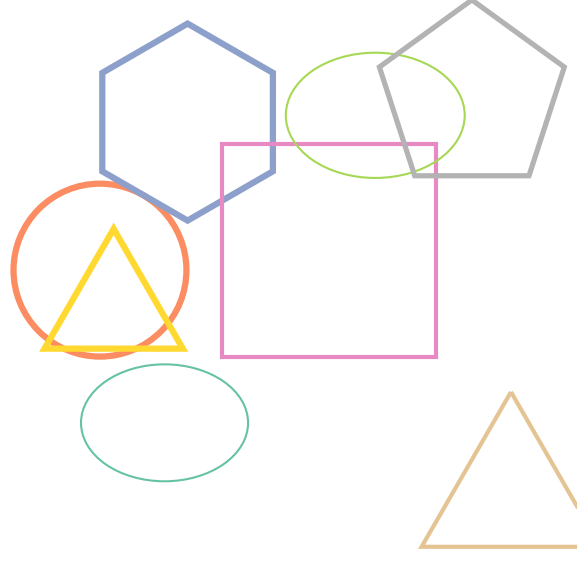[{"shape": "oval", "thickness": 1, "radius": 0.72, "center": [0.285, 0.267]}, {"shape": "circle", "thickness": 3, "radius": 0.75, "center": [0.173, 0.531]}, {"shape": "hexagon", "thickness": 3, "radius": 0.85, "center": [0.325, 0.788]}, {"shape": "square", "thickness": 2, "radius": 0.92, "center": [0.57, 0.566]}, {"shape": "oval", "thickness": 1, "radius": 0.77, "center": [0.65, 0.799]}, {"shape": "triangle", "thickness": 3, "radius": 0.69, "center": [0.197, 0.465]}, {"shape": "triangle", "thickness": 2, "radius": 0.89, "center": [0.885, 0.142]}, {"shape": "pentagon", "thickness": 2.5, "radius": 0.84, "center": [0.817, 0.831]}]